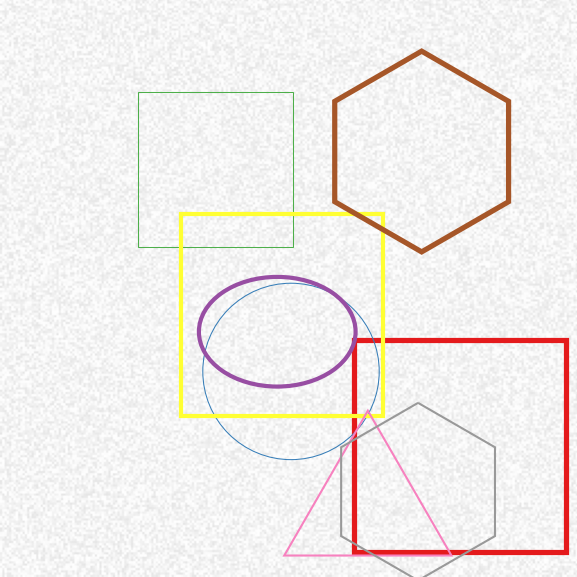[{"shape": "square", "thickness": 2.5, "radius": 0.92, "center": [0.796, 0.228]}, {"shape": "circle", "thickness": 0.5, "radius": 0.76, "center": [0.504, 0.356]}, {"shape": "square", "thickness": 0.5, "radius": 0.67, "center": [0.374, 0.706]}, {"shape": "oval", "thickness": 2, "radius": 0.68, "center": [0.48, 0.425]}, {"shape": "square", "thickness": 2, "radius": 0.87, "center": [0.488, 0.454]}, {"shape": "hexagon", "thickness": 2.5, "radius": 0.87, "center": [0.73, 0.737]}, {"shape": "triangle", "thickness": 1, "radius": 0.84, "center": [0.637, 0.121]}, {"shape": "hexagon", "thickness": 1, "radius": 0.77, "center": [0.724, 0.148]}]